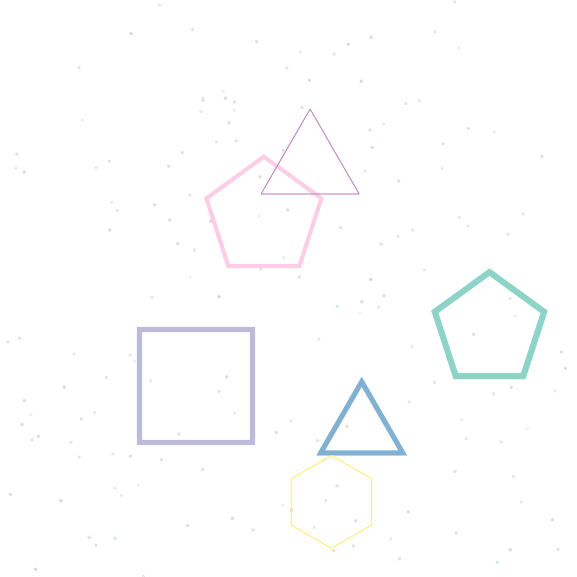[{"shape": "pentagon", "thickness": 3, "radius": 0.5, "center": [0.848, 0.428]}, {"shape": "square", "thickness": 2.5, "radius": 0.49, "center": [0.339, 0.332]}, {"shape": "triangle", "thickness": 2.5, "radius": 0.41, "center": [0.626, 0.256]}, {"shape": "pentagon", "thickness": 2, "radius": 0.52, "center": [0.457, 0.623]}, {"shape": "triangle", "thickness": 0.5, "radius": 0.49, "center": [0.537, 0.712]}, {"shape": "hexagon", "thickness": 0.5, "radius": 0.4, "center": [0.574, 0.13]}]